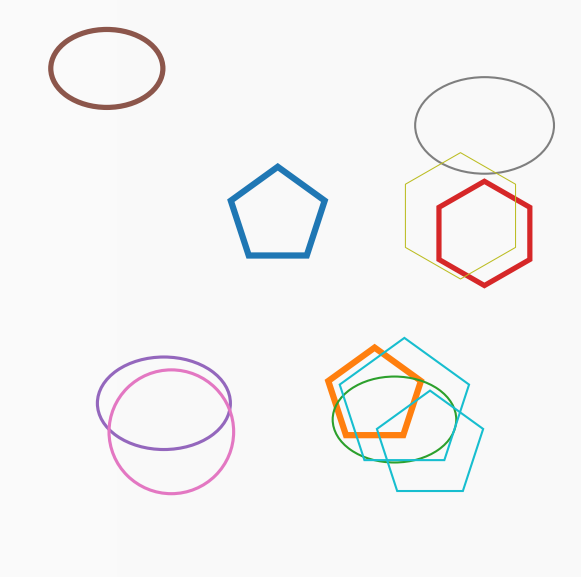[{"shape": "pentagon", "thickness": 3, "radius": 0.42, "center": [0.478, 0.625]}, {"shape": "pentagon", "thickness": 3, "radius": 0.42, "center": [0.645, 0.313]}, {"shape": "oval", "thickness": 1, "radius": 0.53, "center": [0.679, 0.273]}, {"shape": "hexagon", "thickness": 2.5, "radius": 0.45, "center": [0.833, 0.595]}, {"shape": "oval", "thickness": 1.5, "radius": 0.57, "center": [0.282, 0.301]}, {"shape": "oval", "thickness": 2.5, "radius": 0.48, "center": [0.184, 0.881]}, {"shape": "circle", "thickness": 1.5, "radius": 0.54, "center": [0.295, 0.251]}, {"shape": "oval", "thickness": 1, "radius": 0.6, "center": [0.834, 0.782]}, {"shape": "hexagon", "thickness": 0.5, "radius": 0.55, "center": [0.792, 0.625]}, {"shape": "pentagon", "thickness": 1, "radius": 0.58, "center": [0.696, 0.297]}, {"shape": "pentagon", "thickness": 1, "radius": 0.48, "center": [0.74, 0.227]}]